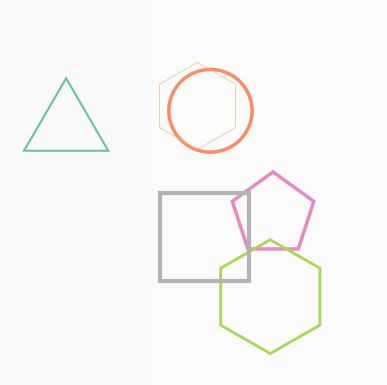[{"shape": "triangle", "thickness": 1.5, "radius": 0.63, "center": [0.171, 0.671]}, {"shape": "circle", "thickness": 2.5, "radius": 0.54, "center": [0.543, 0.712]}, {"shape": "pentagon", "thickness": 2.5, "radius": 0.55, "center": [0.705, 0.443]}, {"shape": "hexagon", "thickness": 2, "radius": 0.74, "center": [0.698, 0.229]}, {"shape": "hexagon", "thickness": 0.5, "radius": 0.56, "center": [0.51, 0.725]}, {"shape": "square", "thickness": 3, "radius": 0.57, "center": [0.527, 0.384]}]